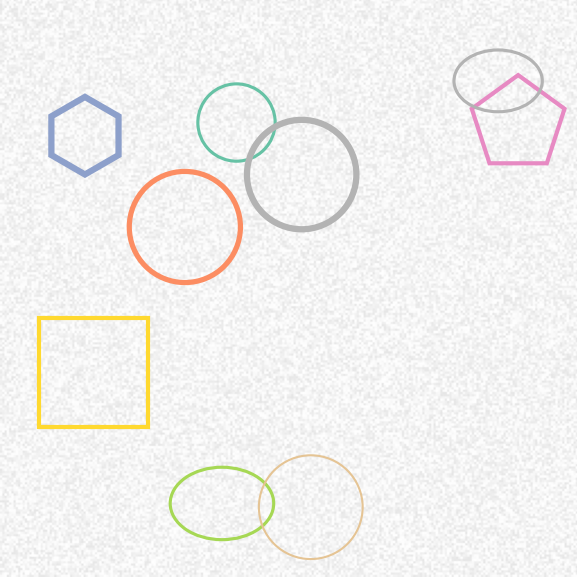[{"shape": "circle", "thickness": 1.5, "radius": 0.33, "center": [0.41, 0.787]}, {"shape": "circle", "thickness": 2.5, "radius": 0.48, "center": [0.32, 0.606]}, {"shape": "hexagon", "thickness": 3, "radius": 0.34, "center": [0.147, 0.764]}, {"shape": "pentagon", "thickness": 2, "radius": 0.42, "center": [0.897, 0.785]}, {"shape": "oval", "thickness": 1.5, "radius": 0.45, "center": [0.384, 0.127]}, {"shape": "square", "thickness": 2, "radius": 0.47, "center": [0.162, 0.354]}, {"shape": "circle", "thickness": 1, "radius": 0.45, "center": [0.538, 0.121]}, {"shape": "oval", "thickness": 1.5, "radius": 0.38, "center": [0.863, 0.859]}, {"shape": "circle", "thickness": 3, "radius": 0.47, "center": [0.522, 0.697]}]